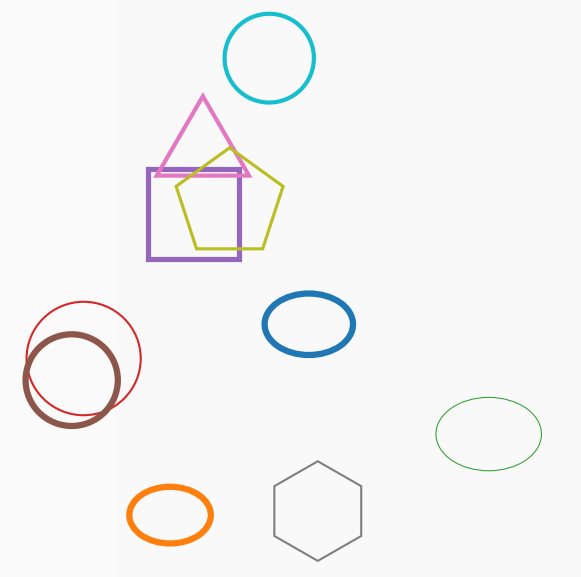[{"shape": "oval", "thickness": 3, "radius": 0.38, "center": [0.531, 0.438]}, {"shape": "oval", "thickness": 3, "radius": 0.35, "center": [0.293, 0.107]}, {"shape": "oval", "thickness": 0.5, "radius": 0.45, "center": [0.841, 0.247]}, {"shape": "circle", "thickness": 1, "radius": 0.49, "center": [0.144, 0.378]}, {"shape": "square", "thickness": 2.5, "radius": 0.39, "center": [0.333, 0.628]}, {"shape": "circle", "thickness": 3, "radius": 0.4, "center": [0.123, 0.341]}, {"shape": "triangle", "thickness": 2, "radius": 0.46, "center": [0.349, 0.741]}, {"shape": "hexagon", "thickness": 1, "radius": 0.43, "center": [0.547, 0.114]}, {"shape": "pentagon", "thickness": 1.5, "radius": 0.48, "center": [0.395, 0.647]}, {"shape": "circle", "thickness": 2, "radius": 0.38, "center": [0.463, 0.898]}]